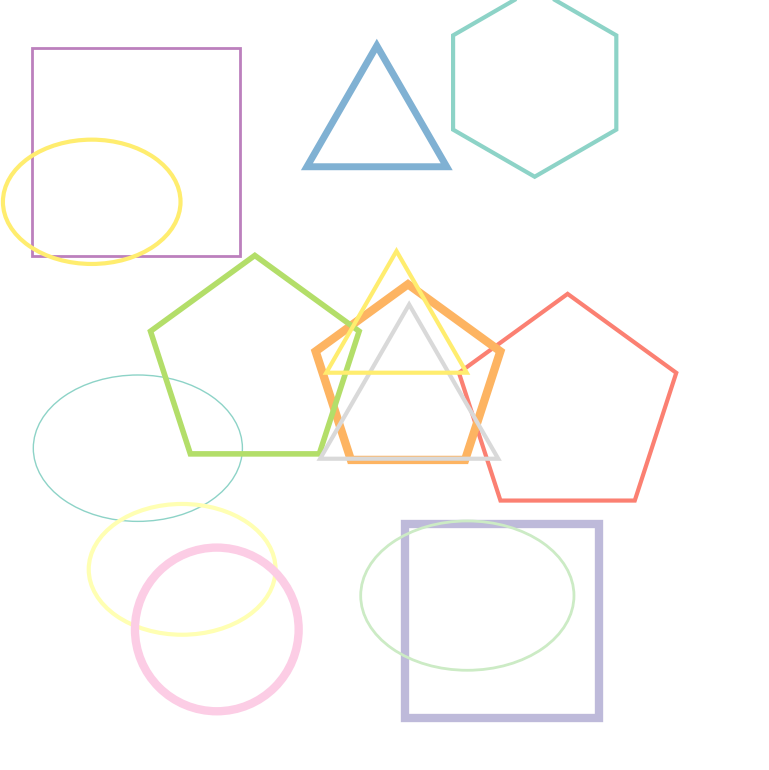[{"shape": "hexagon", "thickness": 1.5, "radius": 0.61, "center": [0.694, 0.893]}, {"shape": "oval", "thickness": 0.5, "radius": 0.68, "center": [0.179, 0.418]}, {"shape": "oval", "thickness": 1.5, "radius": 0.61, "center": [0.237, 0.261]}, {"shape": "square", "thickness": 3, "radius": 0.63, "center": [0.652, 0.194]}, {"shape": "pentagon", "thickness": 1.5, "radius": 0.74, "center": [0.737, 0.47]}, {"shape": "triangle", "thickness": 2.5, "radius": 0.52, "center": [0.489, 0.836]}, {"shape": "pentagon", "thickness": 3, "radius": 0.63, "center": [0.53, 0.505]}, {"shape": "pentagon", "thickness": 2, "radius": 0.71, "center": [0.331, 0.526]}, {"shape": "circle", "thickness": 3, "radius": 0.53, "center": [0.282, 0.183]}, {"shape": "triangle", "thickness": 1.5, "radius": 0.67, "center": [0.531, 0.471]}, {"shape": "square", "thickness": 1, "radius": 0.68, "center": [0.177, 0.803]}, {"shape": "oval", "thickness": 1, "radius": 0.69, "center": [0.607, 0.226]}, {"shape": "oval", "thickness": 1.5, "radius": 0.58, "center": [0.119, 0.738]}, {"shape": "triangle", "thickness": 1.5, "radius": 0.53, "center": [0.515, 0.569]}]